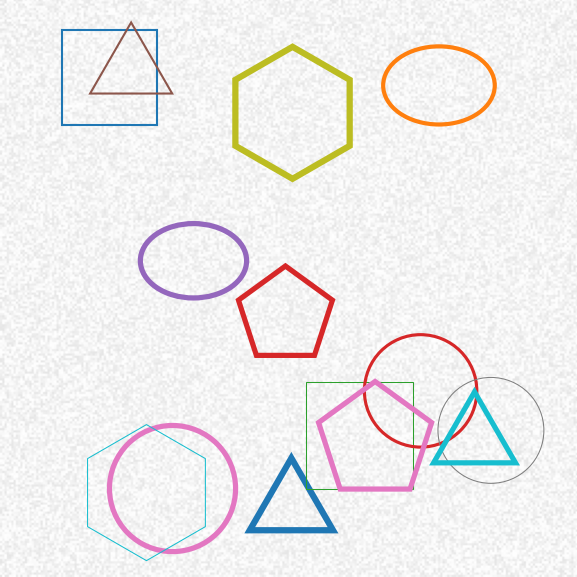[{"shape": "triangle", "thickness": 3, "radius": 0.42, "center": [0.505, 0.123]}, {"shape": "square", "thickness": 1, "radius": 0.41, "center": [0.19, 0.865]}, {"shape": "oval", "thickness": 2, "radius": 0.48, "center": [0.76, 0.851]}, {"shape": "square", "thickness": 0.5, "radius": 0.46, "center": [0.623, 0.246]}, {"shape": "circle", "thickness": 1.5, "radius": 0.49, "center": [0.728, 0.322]}, {"shape": "pentagon", "thickness": 2.5, "radius": 0.43, "center": [0.494, 0.453]}, {"shape": "oval", "thickness": 2.5, "radius": 0.46, "center": [0.335, 0.548]}, {"shape": "triangle", "thickness": 1, "radius": 0.41, "center": [0.227, 0.878]}, {"shape": "circle", "thickness": 2.5, "radius": 0.55, "center": [0.299, 0.153]}, {"shape": "pentagon", "thickness": 2.5, "radius": 0.51, "center": [0.65, 0.236]}, {"shape": "circle", "thickness": 0.5, "radius": 0.46, "center": [0.85, 0.254]}, {"shape": "hexagon", "thickness": 3, "radius": 0.57, "center": [0.507, 0.804]}, {"shape": "hexagon", "thickness": 0.5, "radius": 0.59, "center": [0.254, 0.146]}, {"shape": "triangle", "thickness": 2.5, "radius": 0.41, "center": [0.822, 0.239]}]